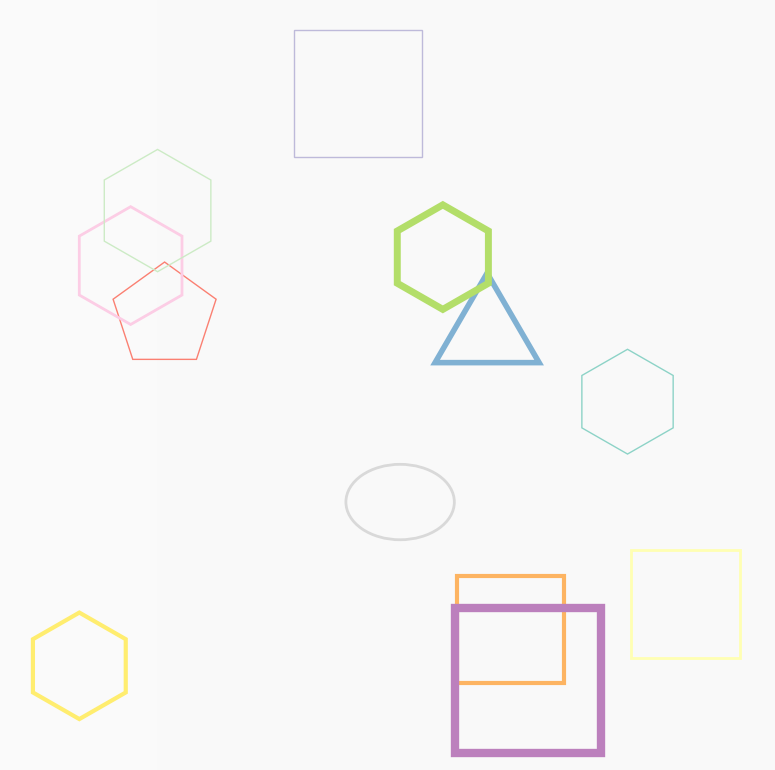[{"shape": "hexagon", "thickness": 0.5, "radius": 0.34, "center": [0.81, 0.478]}, {"shape": "square", "thickness": 1, "radius": 0.35, "center": [0.884, 0.216]}, {"shape": "square", "thickness": 0.5, "radius": 0.41, "center": [0.462, 0.879]}, {"shape": "pentagon", "thickness": 0.5, "radius": 0.35, "center": [0.212, 0.59]}, {"shape": "triangle", "thickness": 2, "radius": 0.39, "center": [0.629, 0.568]}, {"shape": "square", "thickness": 1.5, "radius": 0.35, "center": [0.658, 0.183]}, {"shape": "hexagon", "thickness": 2.5, "radius": 0.34, "center": [0.571, 0.666]}, {"shape": "hexagon", "thickness": 1, "radius": 0.38, "center": [0.169, 0.655]}, {"shape": "oval", "thickness": 1, "radius": 0.35, "center": [0.516, 0.348]}, {"shape": "square", "thickness": 3, "radius": 0.47, "center": [0.681, 0.116]}, {"shape": "hexagon", "thickness": 0.5, "radius": 0.4, "center": [0.203, 0.727]}, {"shape": "hexagon", "thickness": 1.5, "radius": 0.35, "center": [0.102, 0.135]}]